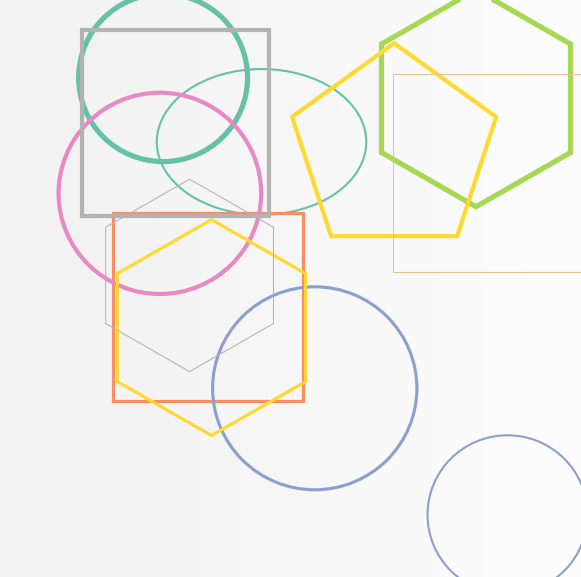[{"shape": "oval", "thickness": 1, "radius": 0.9, "center": [0.45, 0.753]}, {"shape": "circle", "thickness": 2.5, "radius": 0.73, "center": [0.281, 0.865]}, {"shape": "square", "thickness": 1.5, "radius": 0.82, "center": [0.358, 0.468]}, {"shape": "circle", "thickness": 1, "radius": 0.69, "center": [0.873, 0.108]}, {"shape": "circle", "thickness": 1.5, "radius": 0.88, "center": [0.541, 0.327]}, {"shape": "circle", "thickness": 2, "radius": 0.87, "center": [0.275, 0.664]}, {"shape": "hexagon", "thickness": 2.5, "radius": 0.94, "center": [0.819, 0.829]}, {"shape": "pentagon", "thickness": 2, "radius": 0.92, "center": [0.678, 0.74]}, {"shape": "hexagon", "thickness": 1.5, "radius": 0.93, "center": [0.364, 0.432]}, {"shape": "square", "thickness": 0.5, "radius": 0.85, "center": [0.847, 0.7]}, {"shape": "square", "thickness": 2, "radius": 0.8, "center": [0.303, 0.786]}, {"shape": "hexagon", "thickness": 0.5, "radius": 0.83, "center": [0.326, 0.522]}]